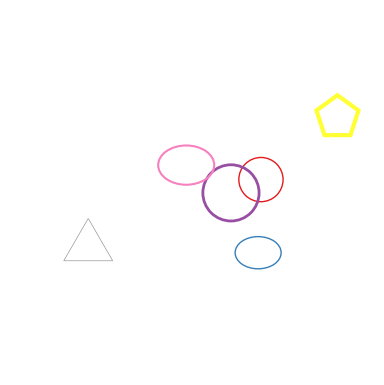[{"shape": "circle", "thickness": 1, "radius": 0.29, "center": [0.678, 0.534]}, {"shape": "oval", "thickness": 1, "radius": 0.3, "center": [0.67, 0.344]}, {"shape": "circle", "thickness": 2, "radius": 0.37, "center": [0.6, 0.499]}, {"shape": "pentagon", "thickness": 3, "radius": 0.29, "center": [0.877, 0.695]}, {"shape": "oval", "thickness": 1.5, "radius": 0.36, "center": [0.484, 0.571]}, {"shape": "triangle", "thickness": 0.5, "radius": 0.37, "center": [0.229, 0.359]}]